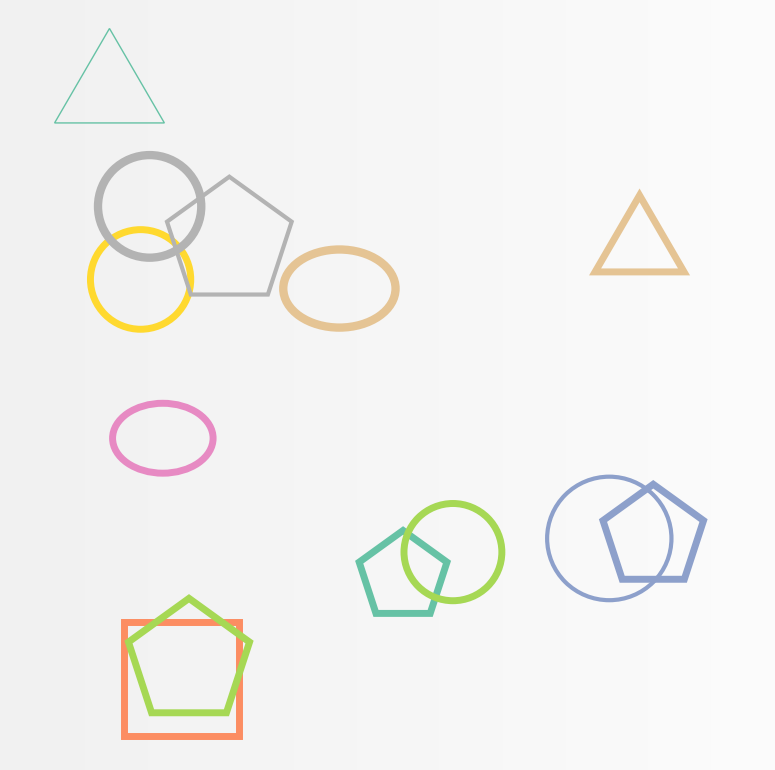[{"shape": "triangle", "thickness": 0.5, "radius": 0.41, "center": [0.141, 0.881]}, {"shape": "pentagon", "thickness": 2.5, "radius": 0.3, "center": [0.52, 0.252]}, {"shape": "square", "thickness": 2.5, "radius": 0.37, "center": [0.234, 0.118]}, {"shape": "circle", "thickness": 1.5, "radius": 0.4, "center": [0.786, 0.301]}, {"shape": "pentagon", "thickness": 2.5, "radius": 0.34, "center": [0.843, 0.303]}, {"shape": "oval", "thickness": 2.5, "radius": 0.32, "center": [0.21, 0.431]}, {"shape": "circle", "thickness": 2.5, "radius": 0.32, "center": [0.584, 0.283]}, {"shape": "pentagon", "thickness": 2.5, "radius": 0.41, "center": [0.244, 0.141]}, {"shape": "circle", "thickness": 2.5, "radius": 0.32, "center": [0.181, 0.637]}, {"shape": "triangle", "thickness": 2.5, "radius": 0.33, "center": [0.825, 0.68]}, {"shape": "oval", "thickness": 3, "radius": 0.36, "center": [0.438, 0.625]}, {"shape": "pentagon", "thickness": 1.5, "radius": 0.42, "center": [0.296, 0.686]}, {"shape": "circle", "thickness": 3, "radius": 0.33, "center": [0.193, 0.732]}]